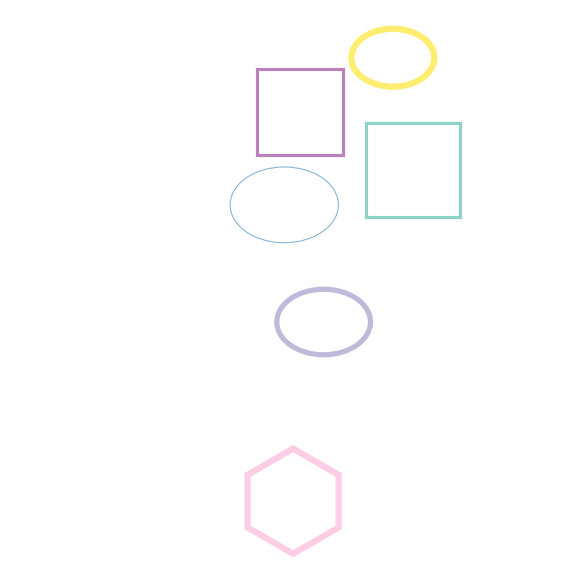[{"shape": "square", "thickness": 1.5, "radius": 0.41, "center": [0.715, 0.705]}, {"shape": "oval", "thickness": 2.5, "radius": 0.41, "center": [0.56, 0.442]}, {"shape": "oval", "thickness": 0.5, "radius": 0.47, "center": [0.492, 0.644]}, {"shape": "hexagon", "thickness": 3, "radius": 0.46, "center": [0.508, 0.131]}, {"shape": "square", "thickness": 1.5, "radius": 0.37, "center": [0.52, 0.805]}, {"shape": "oval", "thickness": 3, "radius": 0.36, "center": [0.68, 0.899]}]